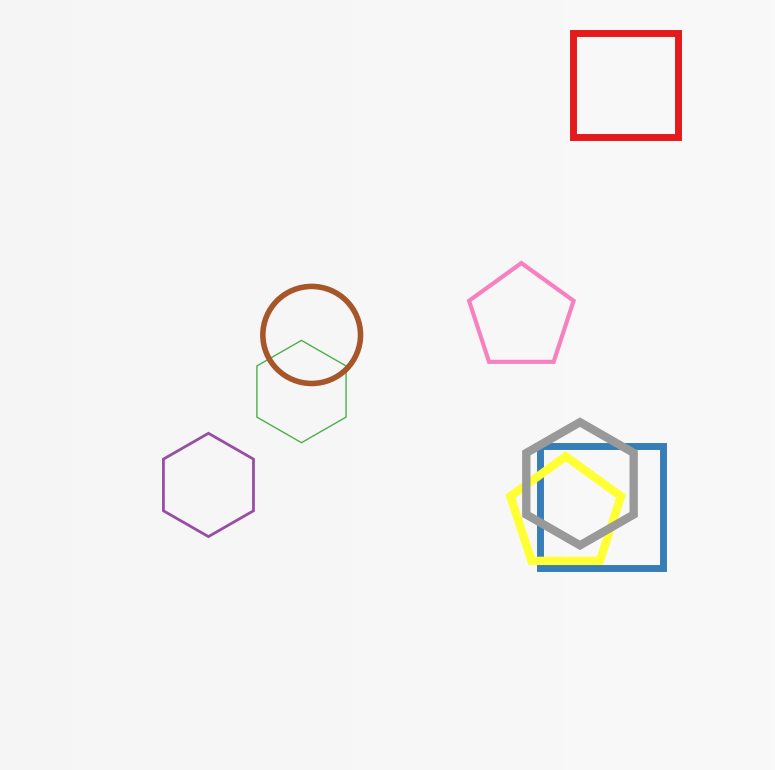[{"shape": "square", "thickness": 2.5, "radius": 0.34, "center": [0.807, 0.889]}, {"shape": "square", "thickness": 2.5, "radius": 0.39, "center": [0.776, 0.341]}, {"shape": "hexagon", "thickness": 0.5, "radius": 0.33, "center": [0.389, 0.492]}, {"shape": "hexagon", "thickness": 1, "radius": 0.34, "center": [0.269, 0.37]}, {"shape": "pentagon", "thickness": 3, "radius": 0.38, "center": [0.73, 0.332]}, {"shape": "circle", "thickness": 2, "radius": 0.32, "center": [0.402, 0.565]}, {"shape": "pentagon", "thickness": 1.5, "radius": 0.35, "center": [0.673, 0.587]}, {"shape": "hexagon", "thickness": 3, "radius": 0.4, "center": [0.748, 0.372]}]